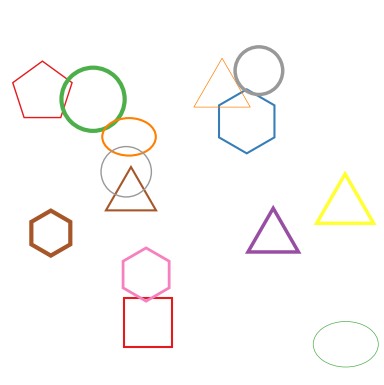[{"shape": "square", "thickness": 1.5, "radius": 0.31, "center": [0.385, 0.163]}, {"shape": "pentagon", "thickness": 1, "radius": 0.4, "center": [0.11, 0.76]}, {"shape": "hexagon", "thickness": 1.5, "radius": 0.42, "center": [0.641, 0.685]}, {"shape": "circle", "thickness": 3, "radius": 0.41, "center": [0.242, 0.742]}, {"shape": "oval", "thickness": 0.5, "radius": 0.42, "center": [0.898, 0.106]}, {"shape": "triangle", "thickness": 2.5, "radius": 0.38, "center": [0.71, 0.383]}, {"shape": "oval", "thickness": 1.5, "radius": 0.35, "center": [0.335, 0.645]}, {"shape": "triangle", "thickness": 0.5, "radius": 0.42, "center": [0.577, 0.764]}, {"shape": "triangle", "thickness": 2.5, "radius": 0.43, "center": [0.896, 0.463]}, {"shape": "triangle", "thickness": 1.5, "radius": 0.38, "center": [0.34, 0.491]}, {"shape": "hexagon", "thickness": 3, "radius": 0.29, "center": [0.132, 0.394]}, {"shape": "hexagon", "thickness": 2, "radius": 0.35, "center": [0.38, 0.287]}, {"shape": "circle", "thickness": 1, "radius": 0.33, "center": [0.328, 0.554]}, {"shape": "circle", "thickness": 2.5, "radius": 0.31, "center": [0.672, 0.816]}]